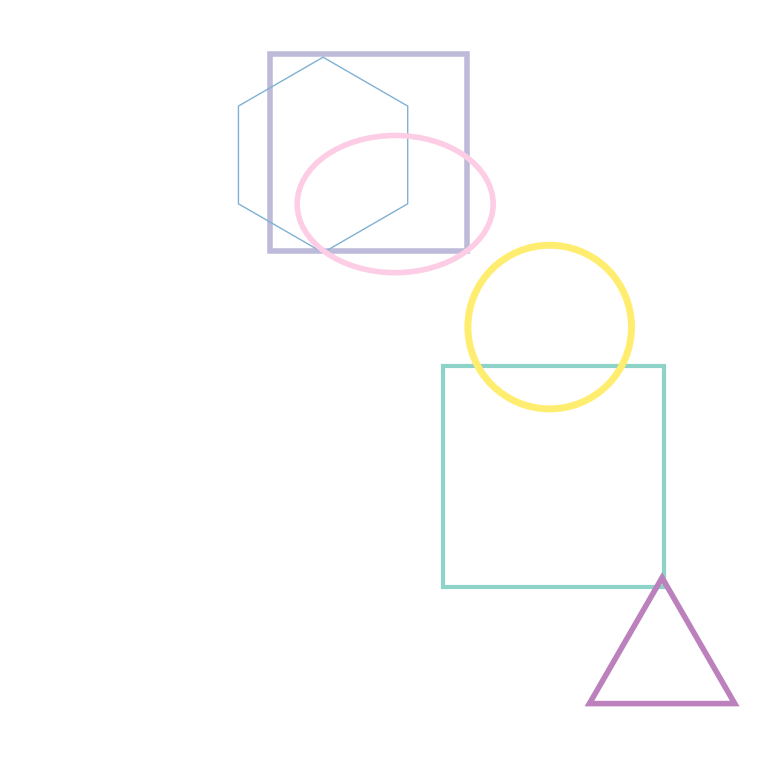[{"shape": "square", "thickness": 1.5, "radius": 0.72, "center": [0.719, 0.381]}, {"shape": "square", "thickness": 2, "radius": 0.64, "center": [0.478, 0.802]}, {"shape": "hexagon", "thickness": 0.5, "radius": 0.63, "center": [0.42, 0.799]}, {"shape": "oval", "thickness": 2, "radius": 0.64, "center": [0.513, 0.735]}, {"shape": "triangle", "thickness": 2, "radius": 0.54, "center": [0.86, 0.141]}, {"shape": "circle", "thickness": 2.5, "radius": 0.53, "center": [0.714, 0.575]}]